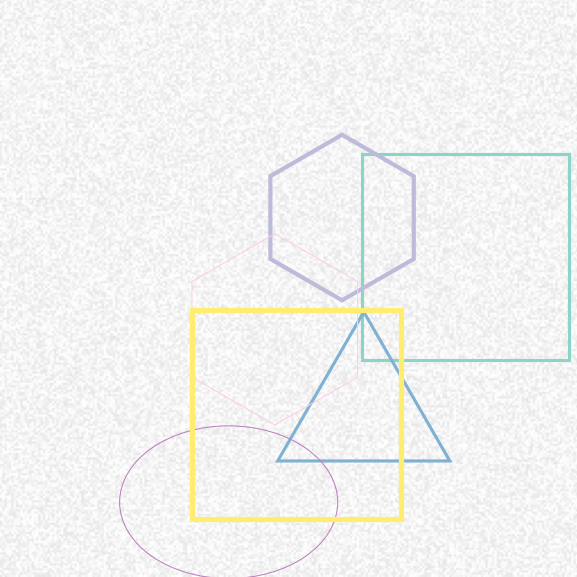[{"shape": "square", "thickness": 1.5, "radius": 0.9, "center": [0.806, 0.554]}, {"shape": "hexagon", "thickness": 2, "radius": 0.72, "center": [0.592, 0.622]}, {"shape": "triangle", "thickness": 1.5, "radius": 0.86, "center": [0.63, 0.287]}, {"shape": "hexagon", "thickness": 0.5, "radius": 0.83, "center": [0.476, 0.429]}, {"shape": "oval", "thickness": 0.5, "radius": 0.94, "center": [0.396, 0.13]}, {"shape": "square", "thickness": 2.5, "radius": 0.9, "center": [0.513, 0.282]}]